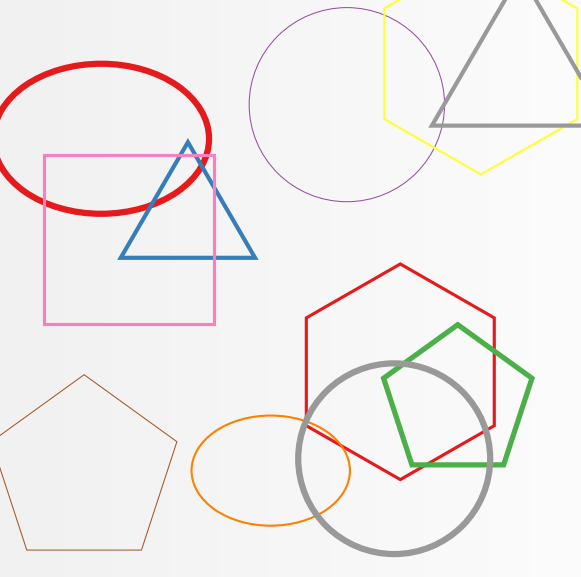[{"shape": "hexagon", "thickness": 1.5, "radius": 0.93, "center": [0.689, 0.355]}, {"shape": "oval", "thickness": 3, "radius": 0.93, "center": [0.174, 0.759]}, {"shape": "triangle", "thickness": 2, "radius": 0.67, "center": [0.323, 0.619]}, {"shape": "pentagon", "thickness": 2.5, "radius": 0.67, "center": [0.788, 0.303]}, {"shape": "circle", "thickness": 0.5, "radius": 0.84, "center": [0.597, 0.818]}, {"shape": "oval", "thickness": 1, "radius": 0.68, "center": [0.466, 0.184]}, {"shape": "hexagon", "thickness": 1, "radius": 0.96, "center": [0.827, 0.889]}, {"shape": "pentagon", "thickness": 0.5, "radius": 0.84, "center": [0.145, 0.182]}, {"shape": "square", "thickness": 1.5, "radius": 0.73, "center": [0.222, 0.584]}, {"shape": "circle", "thickness": 3, "radius": 0.83, "center": [0.678, 0.205]}, {"shape": "triangle", "thickness": 2, "radius": 0.88, "center": [0.895, 0.87]}]